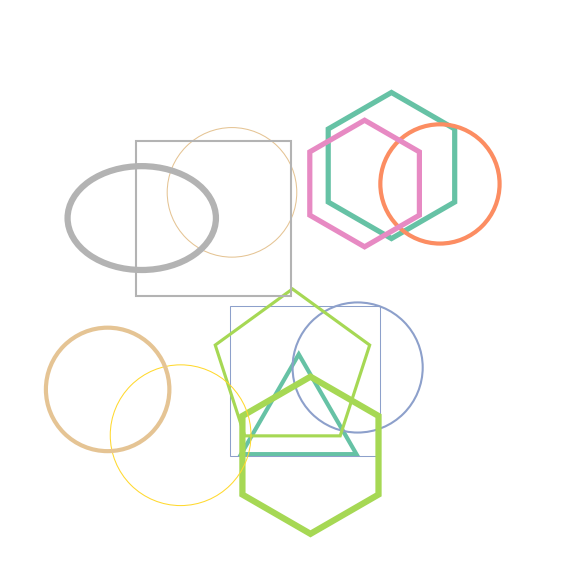[{"shape": "triangle", "thickness": 2, "radius": 0.58, "center": [0.517, 0.27]}, {"shape": "hexagon", "thickness": 2.5, "radius": 0.63, "center": [0.678, 0.713]}, {"shape": "circle", "thickness": 2, "radius": 0.52, "center": [0.762, 0.681]}, {"shape": "square", "thickness": 0.5, "radius": 0.65, "center": [0.528, 0.339]}, {"shape": "circle", "thickness": 1, "radius": 0.56, "center": [0.619, 0.363]}, {"shape": "hexagon", "thickness": 2.5, "radius": 0.55, "center": [0.631, 0.681]}, {"shape": "hexagon", "thickness": 3, "radius": 0.68, "center": [0.538, 0.211]}, {"shape": "pentagon", "thickness": 1.5, "radius": 0.7, "center": [0.506, 0.358]}, {"shape": "circle", "thickness": 0.5, "radius": 0.61, "center": [0.313, 0.246]}, {"shape": "circle", "thickness": 2, "radius": 0.53, "center": [0.186, 0.325]}, {"shape": "circle", "thickness": 0.5, "radius": 0.56, "center": [0.402, 0.666]}, {"shape": "oval", "thickness": 3, "radius": 0.64, "center": [0.245, 0.622]}, {"shape": "square", "thickness": 1, "radius": 0.67, "center": [0.369, 0.62]}]